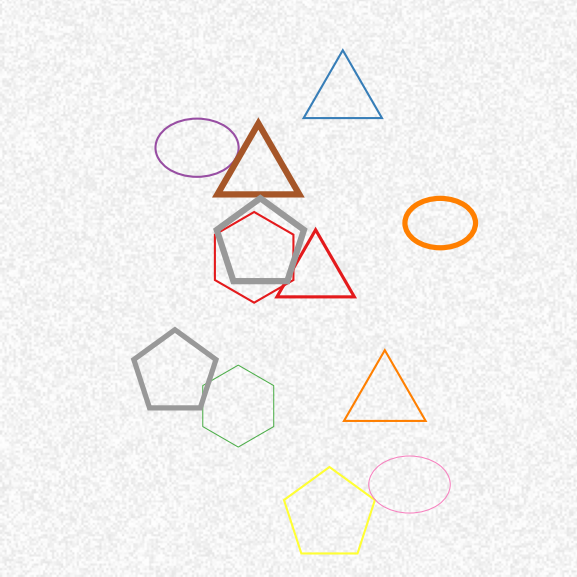[{"shape": "hexagon", "thickness": 1, "radius": 0.39, "center": [0.44, 0.554]}, {"shape": "triangle", "thickness": 1.5, "radius": 0.39, "center": [0.547, 0.524]}, {"shape": "triangle", "thickness": 1, "radius": 0.39, "center": [0.594, 0.834]}, {"shape": "hexagon", "thickness": 0.5, "radius": 0.35, "center": [0.413, 0.296]}, {"shape": "oval", "thickness": 1, "radius": 0.36, "center": [0.341, 0.743]}, {"shape": "triangle", "thickness": 1, "radius": 0.41, "center": [0.666, 0.311]}, {"shape": "oval", "thickness": 2.5, "radius": 0.31, "center": [0.762, 0.613]}, {"shape": "pentagon", "thickness": 1, "radius": 0.41, "center": [0.57, 0.108]}, {"shape": "triangle", "thickness": 3, "radius": 0.41, "center": [0.447, 0.703]}, {"shape": "oval", "thickness": 0.5, "radius": 0.35, "center": [0.709, 0.16]}, {"shape": "pentagon", "thickness": 2.5, "radius": 0.37, "center": [0.303, 0.353]}, {"shape": "pentagon", "thickness": 3, "radius": 0.4, "center": [0.451, 0.577]}]